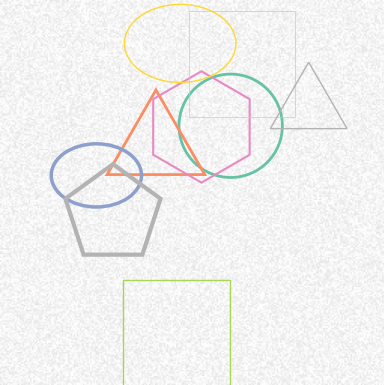[{"shape": "circle", "thickness": 2, "radius": 0.67, "center": [0.599, 0.673]}, {"shape": "triangle", "thickness": 2, "radius": 0.73, "center": [0.405, 0.62]}, {"shape": "oval", "thickness": 2.5, "radius": 0.59, "center": [0.25, 0.544]}, {"shape": "hexagon", "thickness": 1.5, "radius": 0.72, "center": [0.523, 0.67]}, {"shape": "square", "thickness": 1, "radius": 0.69, "center": [0.459, 0.133]}, {"shape": "oval", "thickness": 1, "radius": 0.72, "center": [0.468, 0.887]}, {"shape": "square", "thickness": 0.5, "radius": 0.68, "center": [0.629, 0.834]}, {"shape": "triangle", "thickness": 1, "radius": 0.58, "center": [0.802, 0.723]}, {"shape": "pentagon", "thickness": 3, "radius": 0.65, "center": [0.293, 0.444]}]